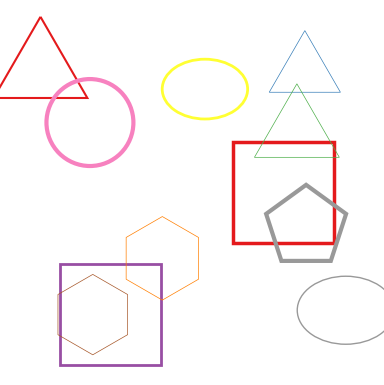[{"shape": "triangle", "thickness": 1.5, "radius": 0.7, "center": [0.105, 0.816]}, {"shape": "square", "thickness": 2.5, "radius": 0.66, "center": [0.736, 0.5]}, {"shape": "triangle", "thickness": 0.5, "radius": 0.53, "center": [0.792, 0.814]}, {"shape": "triangle", "thickness": 0.5, "radius": 0.64, "center": [0.771, 0.655]}, {"shape": "square", "thickness": 2, "radius": 0.65, "center": [0.287, 0.183]}, {"shape": "hexagon", "thickness": 0.5, "radius": 0.54, "center": [0.422, 0.329]}, {"shape": "oval", "thickness": 2, "radius": 0.55, "center": [0.532, 0.769]}, {"shape": "hexagon", "thickness": 0.5, "radius": 0.52, "center": [0.241, 0.183]}, {"shape": "circle", "thickness": 3, "radius": 0.56, "center": [0.234, 0.682]}, {"shape": "pentagon", "thickness": 3, "radius": 0.55, "center": [0.795, 0.411]}, {"shape": "oval", "thickness": 1, "radius": 0.63, "center": [0.898, 0.194]}]